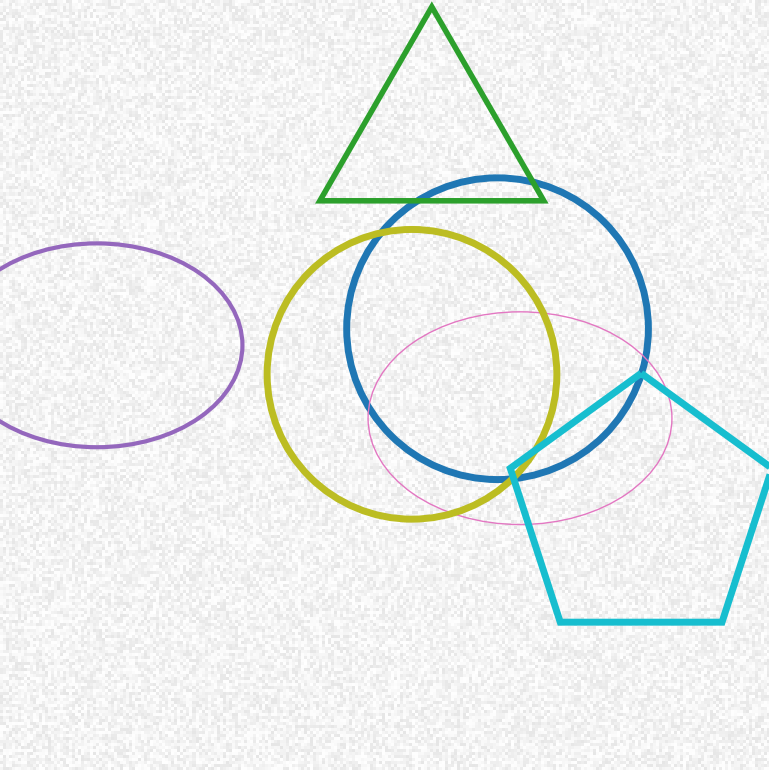[{"shape": "circle", "thickness": 2.5, "radius": 0.98, "center": [0.646, 0.573]}, {"shape": "triangle", "thickness": 2, "radius": 0.84, "center": [0.561, 0.823]}, {"shape": "oval", "thickness": 1.5, "radius": 0.95, "center": [0.126, 0.552]}, {"shape": "oval", "thickness": 0.5, "radius": 0.99, "center": [0.675, 0.457]}, {"shape": "circle", "thickness": 2.5, "radius": 0.94, "center": [0.535, 0.514]}, {"shape": "pentagon", "thickness": 2.5, "radius": 0.89, "center": [0.833, 0.337]}]